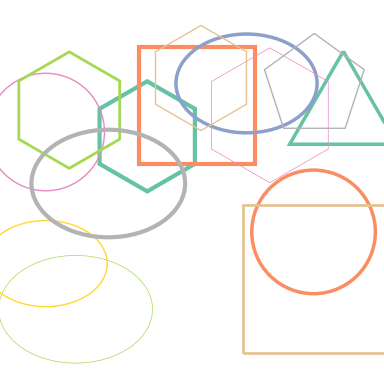[{"shape": "hexagon", "thickness": 3, "radius": 0.71, "center": [0.382, 0.646]}, {"shape": "triangle", "thickness": 2.5, "radius": 0.8, "center": [0.892, 0.706]}, {"shape": "square", "thickness": 3, "radius": 0.75, "center": [0.512, 0.726]}, {"shape": "circle", "thickness": 2.5, "radius": 0.8, "center": [0.814, 0.398]}, {"shape": "oval", "thickness": 2.5, "radius": 0.92, "center": [0.64, 0.783]}, {"shape": "hexagon", "thickness": 0.5, "radius": 0.88, "center": [0.701, 0.701]}, {"shape": "circle", "thickness": 1, "radius": 0.76, "center": [0.119, 0.657]}, {"shape": "hexagon", "thickness": 2, "radius": 0.76, "center": [0.18, 0.714]}, {"shape": "oval", "thickness": 0.5, "radius": 1.0, "center": [0.196, 0.197]}, {"shape": "oval", "thickness": 1, "radius": 0.8, "center": [0.119, 0.315]}, {"shape": "hexagon", "thickness": 1, "radius": 0.68, "center": [0.522, 0.797]}, {"shape": "square", "thickness": 2, "radius": 0.96, "center": [0.824, 0.275]}, {"shape": "oval", "thickness": 3, "radius": 1.0, "center": [0.281, 0.523]}, {"shape": "pentagon", "thickness": 1, "radius": 0.68, "center": [0.817, 0.777]}]